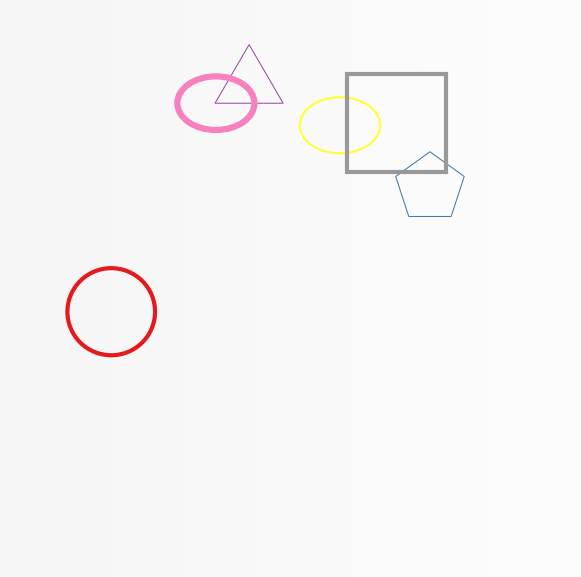[{"shape": "circle", "thickness": 2, "radius": 0.38, "center": [0.191, 0.459]}, {"shape": "pentagon", "thickness": 0.5, "radius": 0.31, "center": [0.74, 0.674]}, {"shape": "triangle", "thickness": 0.5, "radius": 0.34, "center": [0.429, 0.854]}, {"shape": "oval", "thickness": 1, "radius": 0.35, "center": [0.585, 0.782]}, {"shape": "oval", "thickness": 3, "radius": 0.33, "center": [0.371, 0.82]}, {"shape": "square", "thickness": 2, "radius": 0.42, "center": [0.683, 0.786]}]